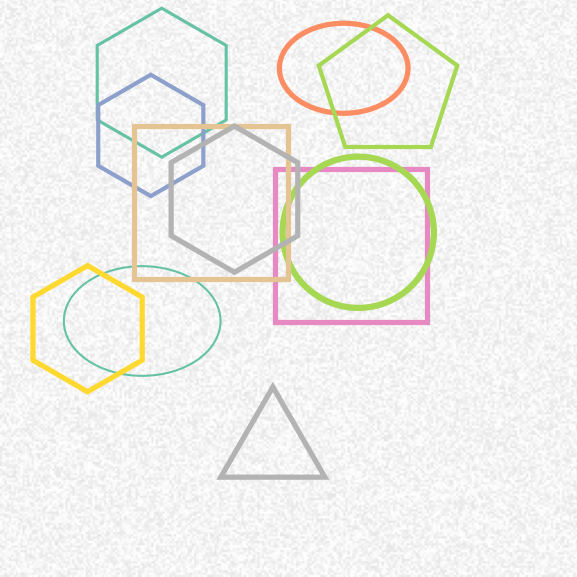[{"shape": "hexagon", "thickness": 1.5, "radius": 0.64, "center": [0.28, 0.856]}, {"shape": "oval", "thickness": 1, "radius": 0.68, "center": [0.246, 0.443]}, {"shape": "oval", "thickness": 2.5, "radius": 0.56, "center": [0.595, 0.881]}, {"shape": "hexagon", "thickness": 2, "radius": 0.53, "center": [0.261, 0.765]}, {"shape": "square", "thickness": 2.5, "radius": 0.66, "center": [0.608, 0.574]}, {"shape": "pentagon", "thickness": 2, "radius": 0.63, "center": [0.672, 0.847]}, {"shape": "circle", "thickness": 3, "radius": 0.65, "center": [0.62, 0.597]}, {"shape": "hexagon", "thickness": 2.5, "radius": 0.55, "center": [0.152, 0.43]}, {"shape": "square", "thickness": 2.5, "radius": 0.67, "center": [0.365, 0.648]}, {"shape": "hexagon", "thickness": 2.5, "radius": 0.63, "center": [0.406, 0.654]}, {"shape": "triangle", "thickness": 2.5, "radius": 0.52, "center": [0.472, 0.225]}]